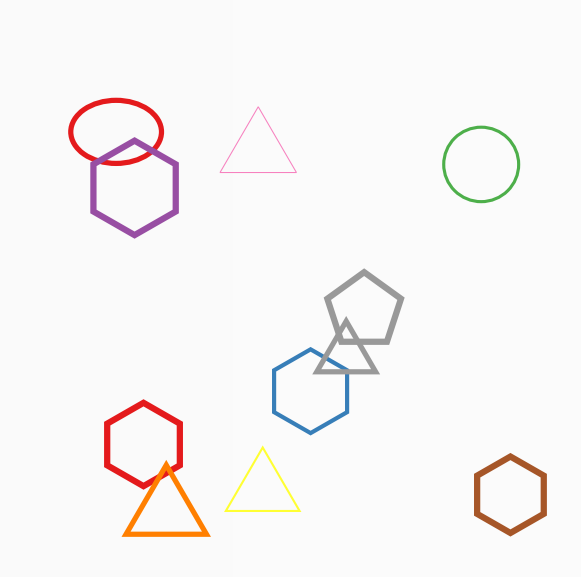[{"shape": "oval", "thickness": 2.5, "radius": 0.39, "center": [0.2, 0.771]}, {"shape": "hexagon", "thickness": 3, "radius": 0.36, "center": [0.247, 0.229]}, {"shape": "hexagon", "thickness": 2, "radius": 0.36, "center": [0.534, 0.322]}, {"shape": "circle", "thickness": 1.5, "radius": 0.32, "center": [0.828, 0.714]}, {"shape": "hexagon", "thickness": 3, "radius": 0.41, "center": [0.232, 0.674]}, {"shape": "triangle", "thickness": 2.5, "radius": 0.4, "center": [0.286, 0.114]}, {"shape": "triangle", "thickness": 1, "radius": 0.37, "center": [0.452, 0.151]}, {"shape": "hexagon", "thickness": 3, "radius": 0.33, "center": [0.878, 0.142]}, {"shape": "triangle", "thickness": 0.5, "radius": 0.38, "center": [0.444, 0.738]}, {"shape": "triangle", "thickness": 2.5, "radius": 0.29, "center": [0.596, 0.385]}, {"shape": "pentagon", "thickness": 3, "radius": 0.33, "center": [0.627, 0.461]}]